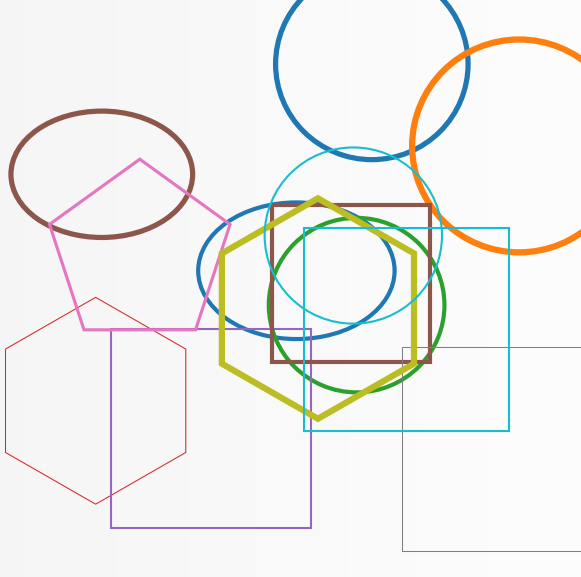[{"shape": "circle", "thickness": 2.5, "radius": 0.83, "center": [0.64, 0.888]}, {"shape": "oval", "thickness": 2, "radius": 0.84, "center": [0.51, 0.53]}, {"shape": "circle", "thickness": 3, "radius": 0.92, "center": [0.893, 0.746]}, {"shape": "circle", "thickness": 2, "radius": 0.76, "center": [0.614, 0.471]}, {"shape": "hexagon", "thickness": 0.5, "radius": 0.9, "center": [0.165, 0.305]}, {"shape": "square", "thickness": 1, "radius": 0.86, "center": [0.362, 0.258]}, {"shape": "oval", "thickness": 2.5, "radius": 0.78, "center": [0.175, 0.697]}, {"shape": "square", "thickness": 2, "radius": 0.68, "center": [0.604, 0.508]}, {"shape": "pentagon", "thickness": 1.5, "radius": 0.82, "center": [0.24, 0.56]}, {"shape": "square", "thickness": 0.5, "radius": 0.89, "center": [0.869, 0.222]}, {"shape": "hexagon", "thickness": 3, "radius": 0.95, "center": [0.547, 0.465]}, {"shape": "square", "thickness": 1, "radius": 0.88, "center": [0.7, 0.428]}, {"shape": "circle", "thickness": 1, "radius": 0.76, "center": [0.608, 0.591]}]